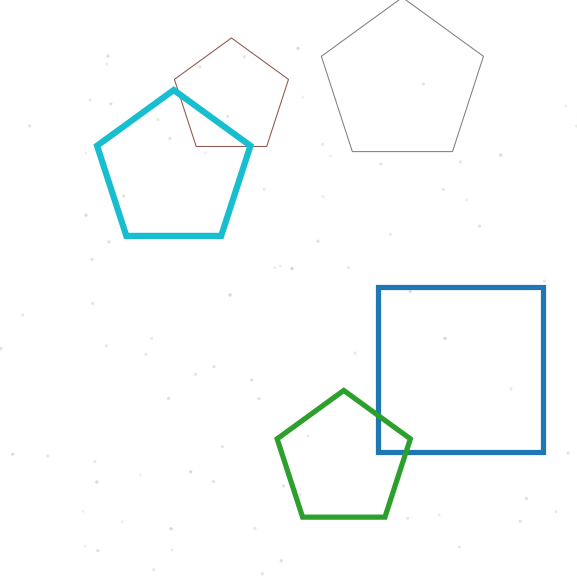[{"shape": "square", "thickness": 2.5, "radius": 0.72, "center": [0.798, 0.36]}, {"shape": "pentagon", "thickness": 2.5, "radius": 0.61, "center": [0.595, 0.202]}, {"shape": "pentagon", "thickness": 0.5, "radius": 0.52, "center": [0.401, 0.83]}, {"shape": "pentagon", "thickness": 0.5, "radius": 0.74, "center": [0.697, 0.856]}, {"shape": "pentagon", "thickness": 3, "radius": 0.7, "center": [0.301, 0.704]}]